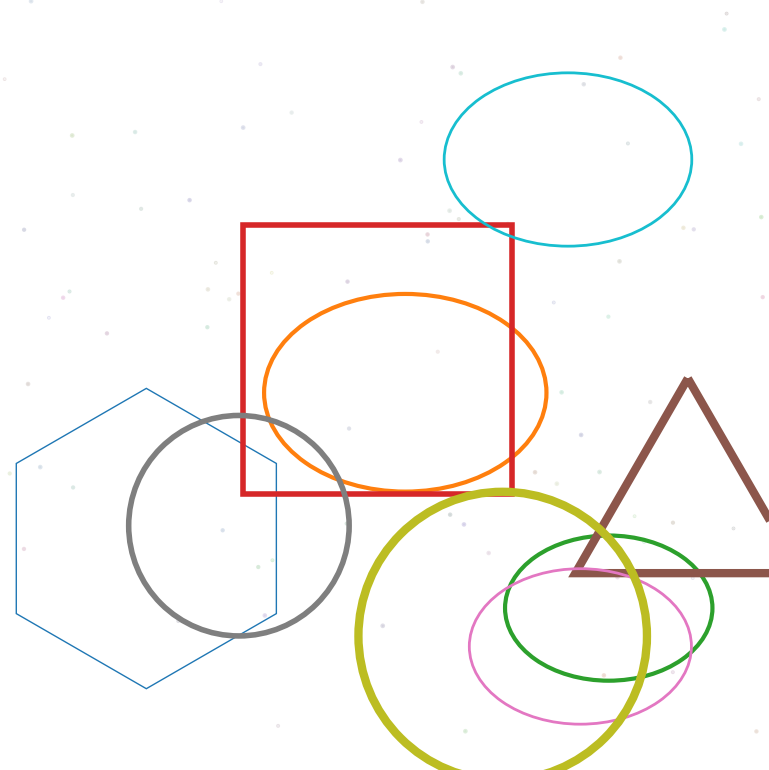[{"shape": "hexagon", "thickness": 0.5, "radius": 0.98, "center": [0.19, 0.301]}, {"shape": "oval", "thickness": 1.5, "radius": 0.92, "center": [0.526, 0.49]}, {"shape": "oval", "thickness": 1.5, "radius": 0.67, "center": [0.791, 0.21]}, {"shape": "square", "thickness": 2, "radius": 0.87, "center": [0.49, 0.533]}, {"shape": "triangle", "thickness": 3, "radius": 0.84, "center": [0.893, 0.34]}, {"shape": "oval", "thickness": 1, "radius": 0.72, "center": [0.754, 0.16]}, {"shape": "circle", "thickness": 2, "radius": 0.72, "center": [0.31, 0.317]}, {"shape": "circle", "thickness": 3, "radius": 0.94, "center": [0.653, 0.174]}, {"shape": "oval", "thickness": 1, "radius": 0.8, "center": [0.738, 0.793]}]